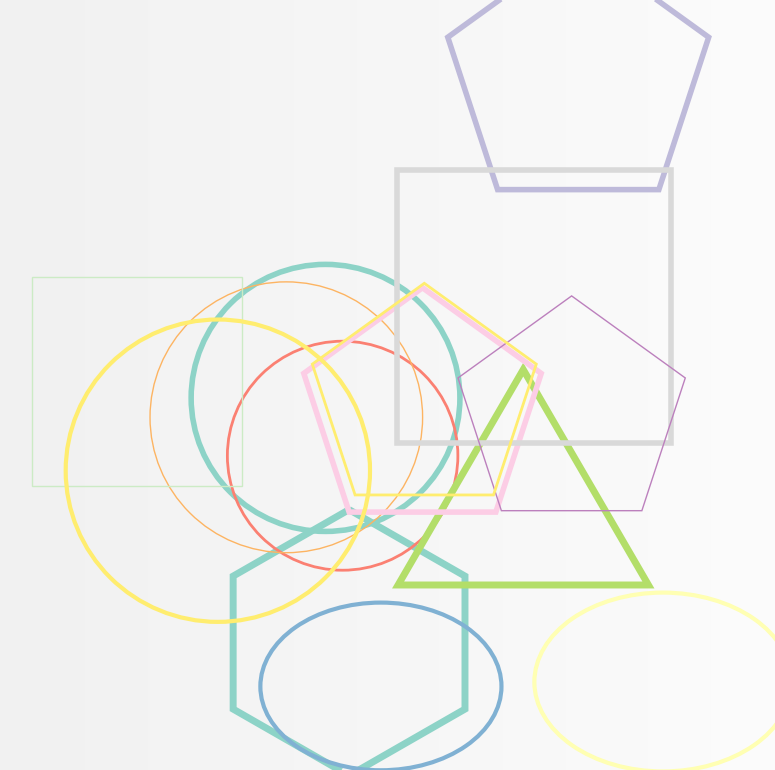[{"shape": "circle", "thickness": 2, "radius": 0.87, "center": [0.42, 0.483]}, {"shape": "hexagon", "thickness": 2.5, "radius": 0.86, "center": [0.45, 0.165]}, {"shape": "oval", "thickness": 1.5, "radius": 0.83, "center": [0.855, 0.114]}, {"shape": "pentagon", "thickness": 2, "radius": 0.88, "center": [0.746, 0.897]}, {"shape": "circle", "thickness": 1, "radius": 0.74, "center": [0.442, 0.408]}, {"shape": "oval", "thickness": 1.5, "radius": 0.78, "center": [0.492, 0.109]}, {"shape": "circle", "thickness": 0.5, "radius": 0.88, "center": [0.369, 0.458]}, {"shape": "triangle", "thickness": 2.5, "radius": 0.93, "center": [0.675, 0.334]}, {"shape": "pentagon", "thickness": 2, "radius": 0.81, "center": [0.545, 0.465]}, {"shape": "square", "thickness": 2, "radius": 0.89, "center": [0.689, 0.602]}, {"shape": "pentagon", "thickness": 0.5, "radius": 0.77, "center": [0.738, 0.462]}, {"shape": "square", "thickness": 0.5, "radius": 0.68, "center": [0.176, 0.504]}, {"shape": "circle", "thickness": 1.5, "radius": 0.98, "center": [0.281, 0.389]}, {"shape": "pentagon", "thickness": 1, "radius": 0.76, "center": [0.547, 0.48]}]